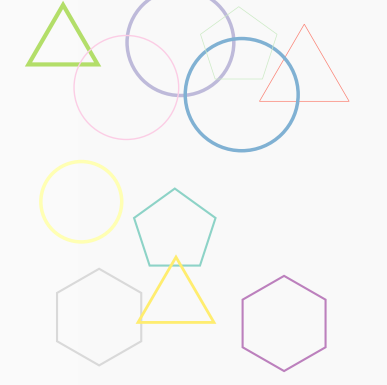[{"shape": "pentagon", "thickness": 1.5, "radius": 0.55, "center": [0.451, 0.4]}, {"shape": "circle", "thickness": 2.5, "radius": 0.52, "center": [0.21, 0.476]}, {"shape": "circle", "thickness": 2.5, "radius": 0.69, "center": [0.466, 0.89]}, {"shape": "triangle", "thickness": 0.5, "radius": 0.67, "center": [0.785, 0.804]}, {"shape": "circle", "thickness": 2.5, "radius": 0.73, "center": [0.624, 0.754]}, {"shape": "triangle", "thickness": 3, "radius": 0.52, "center": [0.163, 0.884]}, {"shape": "circle", "thickness": 1, "radius": 0.68, "center": [0.326, 0.773]}, {"shape": "hexagon", "thickness": 1.5, "radius": 0.63, "center": [0.256, 0.176]}, {"shape": "hexagon", "thickness": 1.5, "radius": 0.62, "center": [0.733, 0.16]}, {"shape": "pentagon", "thickness": 0.5, "radius": 0.52, "center": [0.616, 0.879]}, {"shape": "triangle", "thickness": 2, "radius": 0.57, "center": [0.454, 0.219]}]